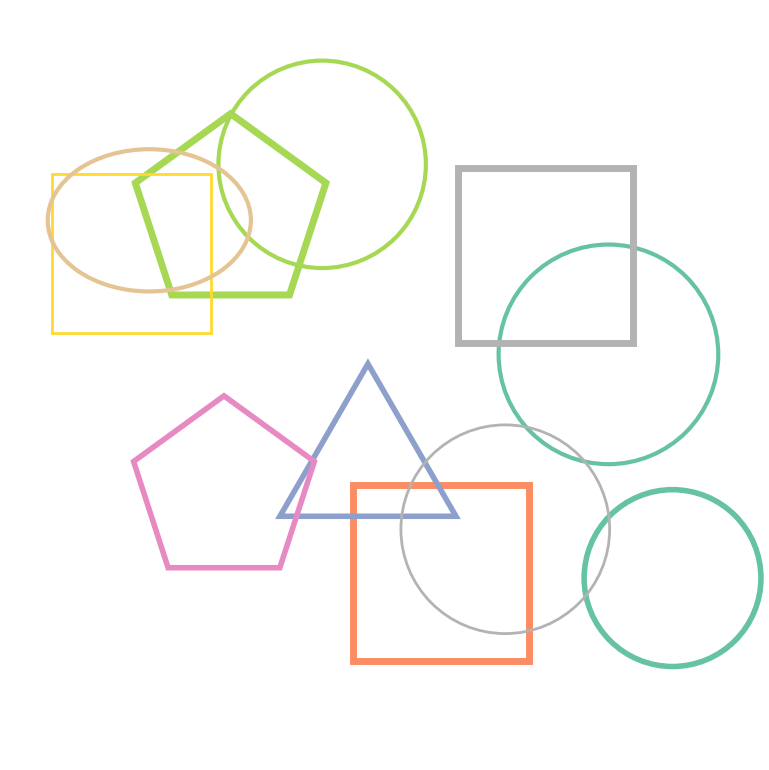[{"shape": "circle", "thickness": 1.5, "radius": 0.71, "center": [0.79, 0.54]}, {"shape": "circle", "thickness": 2, "radius": 0.57, "center": [0.873, 0.249]}, {"shape": "square", "thickness": 2.5, "radius": 0.57, "center": [0.573, 0.256]}, {"shape": "triangle", "thickness": 2, "radius": 0.66, "center": [0.478, 0.396]}, {"shape": "pentagon", "thickness": 2, "radius": 0.62, "center": [0.291, 0.363]}, {"shape": "pentagon", "thickness": 2.5, "radius": 0.65, "center": [0.3, 0.722]}, {"shape": "circle", "thickness": 1.5, "radius": 0.67, "center": [0.418, 0.787]}, {"shape": "square", "thickness": 1, "radius": 0.52, "center": [0.171, 0.671]}, {"shape": "oval", "thickness": 1.5, "radius": 0.66, "center": [0.194, 0.714]}, {"shape": "square", "thickness": 2.5, "radius": 0.57, "center": [0.709, 0.668]}, {"shape": "circle", "thickness": 1, "radius": 0.68, "center": [0.656, 0.313]}]